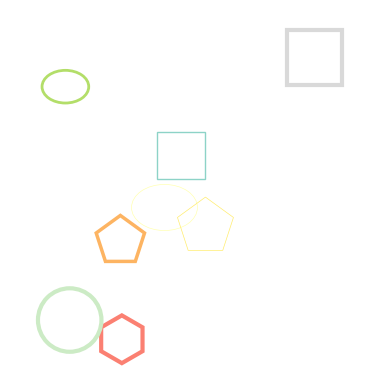[{"shape": "square", "thickness": 1, "radius": 0.31, "center": [0.47, 0.596]}, {"shape": "oval", "thickness": 0.5, "radius": 0.43, "center": [0.427, 0.461]}, {"shape": "hexagon", "thickness": 3, "radius": 0.31, "center": [0.316, 0.119]}, {"shape": "pentagon", "thickness": 2.5, "radius": 0.33, "center": [0.313, 0.374]}, {"shape": "oval", "thickness": 2, "radius": 0.3, "center": [0.17, 0.775]}, {"shape": "square", "thickness": 3, "radius": 0.36, "center": [0.817, 0.85]}, {"shape": "circle", "thickness": 3, "radius": 0.41, "center": [0.181, 0.169]}, {"shape": "pentagon", "thickness": 0.5, "radius": 0.38, "center": [0.534, 0.412]}]